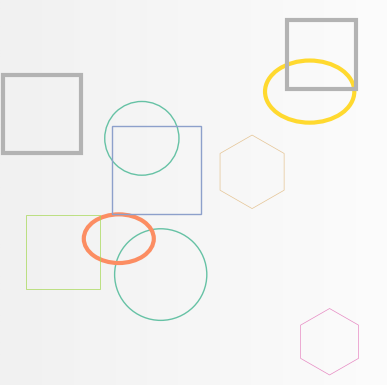[{"shape": "circle", "thickness": 1, "radius": 0.59, "center": [0.415, 0.287]}, {"shape": "circle", "thickness": 1, "radius": 0.48, "center": [0.366, 0.641]}, {"shape": "oval", "thickness": 3, "radius": 0.45, "center": [0.307, 0.38]}, {"shape": "square", "thickness": 1, "radius": 0.57, "center": [0.403, 0.559]}, {"shape": "hexagon", "thickness": 0.5, "radius": 0.43, "center": [0.85, 0.112]}, {"shape": "square", "thickness": 0.5, "radius": 0.48, "center": [0.163, 0.346]}, {"shape": "oval", "thickness": 3, "radius": 0.58, "center": [0.799, 0.762]}, {"shape": "hexagon", "thickness": 0.5, "radius": 0.48, "center": [0.651, 0.554]}, {"shape": "square", "thickness": 3, "radius": 0.51, "center": [0.109, 0.703]}, {"shape": "square", "thickness": 3, "radius": 0.45, "center": [0.829, 0.859]}]